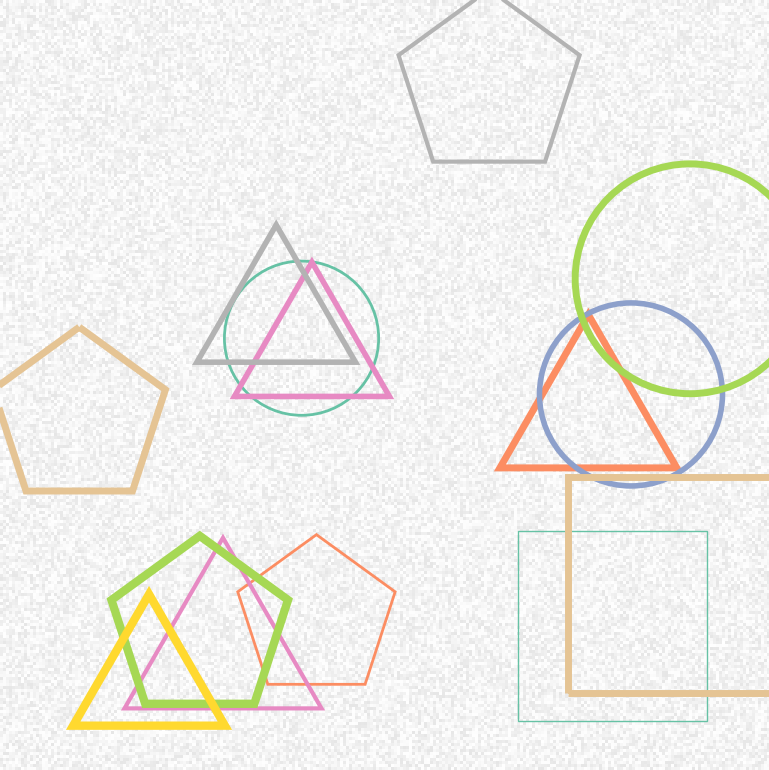[{"shape": "circle", "thickness": 1, "radius": 0.5, "center": [0.392, 0.561]}, {"shape": "square", "thickness": 0.5, "radius": 0.61, "center": [0.796, 0.187]}, {"shape": "pentagon", "thickness": 1, "radius": 0.54, "center": [0.411, 0.198]}, {"shape": "triangle", "thickness": 2.5, "radius": 0.66, "center": [0.764, 0.459]}, {"shape": "circle", "thickness": 2, "radius": 0.59, "center": [0.819, 0.488]}, {"shape": "triangle", "thickness": 1.5, "radius": 0.74, "center": [0.29, 0.154]}, {"shape": "triangle", "thickness": 2, "radius": 0.58, "center": [0.405, 0.543]}, {"shape": "pentagon", "thickness": 3, "radius": 0.6, "center": [0.259, 0.184]}, {"shape": "circle", "thickness": 2.5, "radius": 0.75, "center": [0.896, 0.638]}, {"shape": "triangle", "thickness": 3, "radius": 0.57, "center": [0.194, 0.114]}, {"shape": "square", "thickness": 2.5, "radius": 0.7, "center": [0.878, 0.24]}, {"shape": "pentagon", "thickness": 2.5, "radius": 0.59, "center": [0.103, 0.458]}, {"shape": "pentagon", "thickness": 1.5, "radius": 0.62, "center": [0.635, 0.89]}, {"shape": "triangle", "thickness": 2, "radius": 0.59, "center": [0.359, 0.589]}]